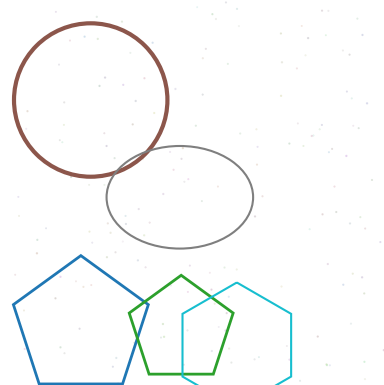[{"shape": "pentagon", "thickness": 2, "radius": 0.92, "center": [0.21, 0.152]}, {"shape": "pentagon", "thickness": 2, "radius": 0.71, "center": [0.471, 0.143]}, {"shape": "circle", "thickness": 3, "radius": 1.0, "center": [0.236, 0.74]}, {"shape": "oval", "thickness": 1.5, "radius": 0.95, "center": [0.467, 0.488]}, {"shape": "hexagon", "thickness": 1.5, "radius": 0.81, "center": [0.615, 0.103]}]